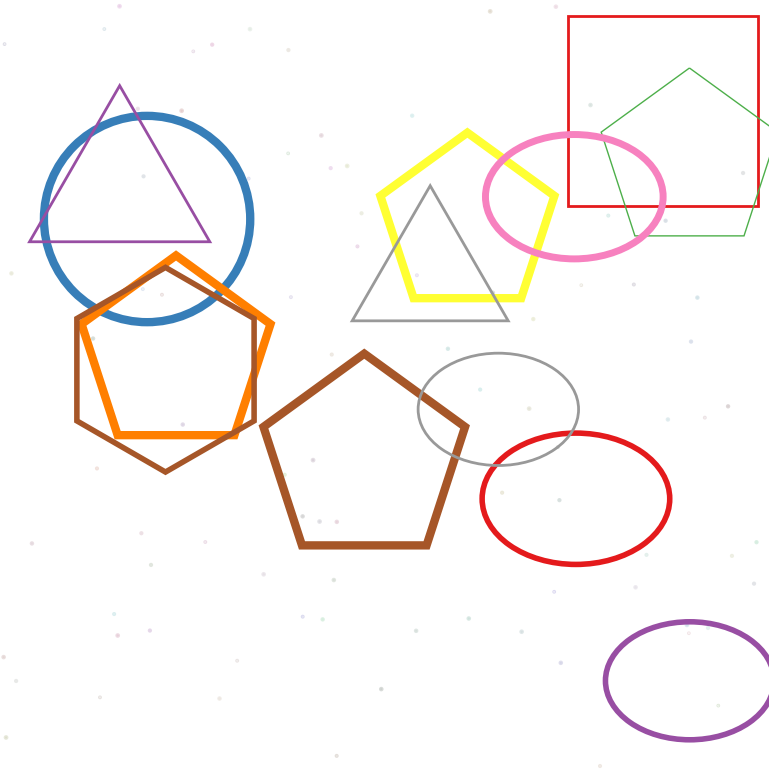[{"shape": "square", "thickness": 1, "radius": 0.62, "center": [0.861, 0.855]}, {"shape": "oval", "thickness": 2, "radius": 0.61, "center": [0.748, 0.352]}, {"shape": "circle", "thickness": 3, "radius": 0.67, "center": [0.191, 0.716]}, {"shape": "pentagon", "thickness": 0.5, "radius": 0.6, "center": [0.895, 0.791]}, {"shape": "oval", "thickness": 2, "radius": 0.55, "center": [0.896, 0.116]}, {"shape": "triangle", "thickness": 1, "radius": 0.68, "center": [0.155, 0.754]}, {"shape": "pentagon", "thickness": 3, "radius": 0.65, "center": [0.229, 0.539]}, {"shape": "pentagon", "thickness": 3, "radius": 0.59, "center": [0.607, 0.709]}, {"shape": "hexagon", "thickness": 2, "radius": 0.66, "center": [0.215, 0.52]}, {"shape": "pentagon", "thickness": 3, "radius": 0.69, "center": [0.473, 0.403]}, {"shape": "oval", "thickness": 2.5, "radius": 0.58, "center": [0.746, 0.745]}, {"shape": "oval", "thickness": 1, "radius": 0.52, "center": [0.647, 0.468]}, {"shape": "triangle", "thickness": 1, "radius": 0.58, "center": [0.559, 0.642]}]